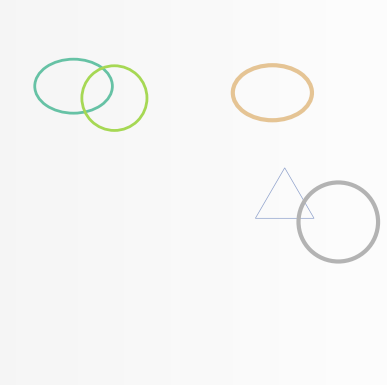[{"shape": "oval", "thickness": 2, "radius": 0.5, "center": [0.19, 0.776]}, {"shape": "triangle", "thickness": 0.5, "radius": 0.44, "center": [0.735, 0.477]}, {"shape": "circle", "thickness": 2, "radius": 0.42, "center": [0.295, 0.745]}, {"shape": "oval", "thickness": 3, "radius": 0.51, "center": [0.703, 0.759]}, {"shape": "circle", "thickness": 3, "radius": 0.51, "center": [0.873, 0.423]}]